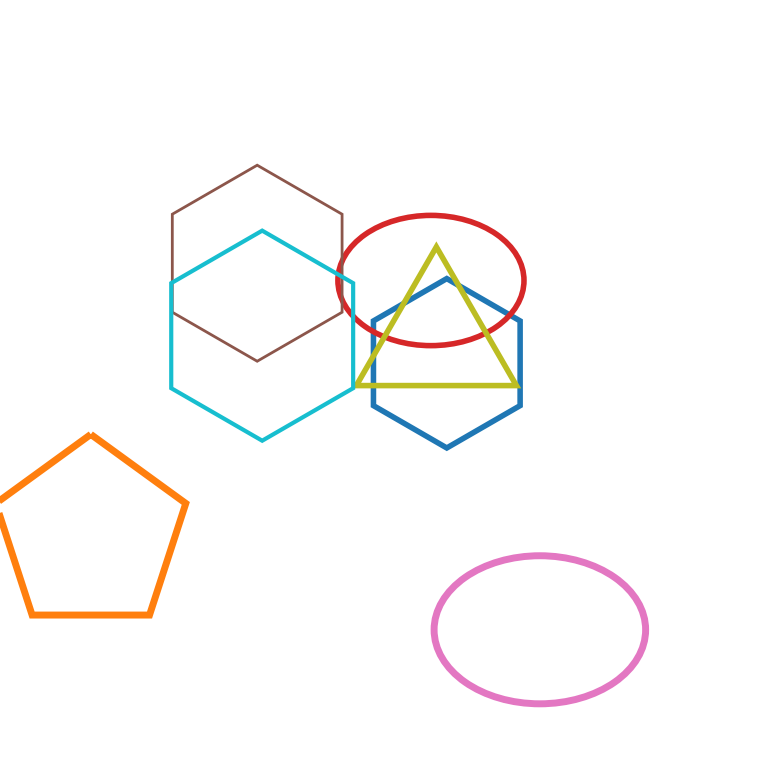[{"shape": "hexagon", "thickness": 2, "radius": 0.55, "center": [0.58, 0.528]}, {"shape": "pentagon", "thickness": 2.5, "radius": 0.65, "center": [0.118, 0.306]}, {"shape": "oval", "thickness": 2, "radius": 0.6, "center": [0.56, 0.636]}, {"shape": "hexagon", "thickness": 1, "radius": 0.64, "center": [0.334, 0.658]}, {"shape": "oval", "thickness": 2.5, "radius": 0.69, "center": [0.701, 0.182]}, {"shape": "triangle", "thickness": 2, "radius": 0.6, "center": [0.567, 0.559]}, {"shape": "hexagon", "thickness": 1.5, "radius": 0.68, "center": [0.341, 0.564]}]